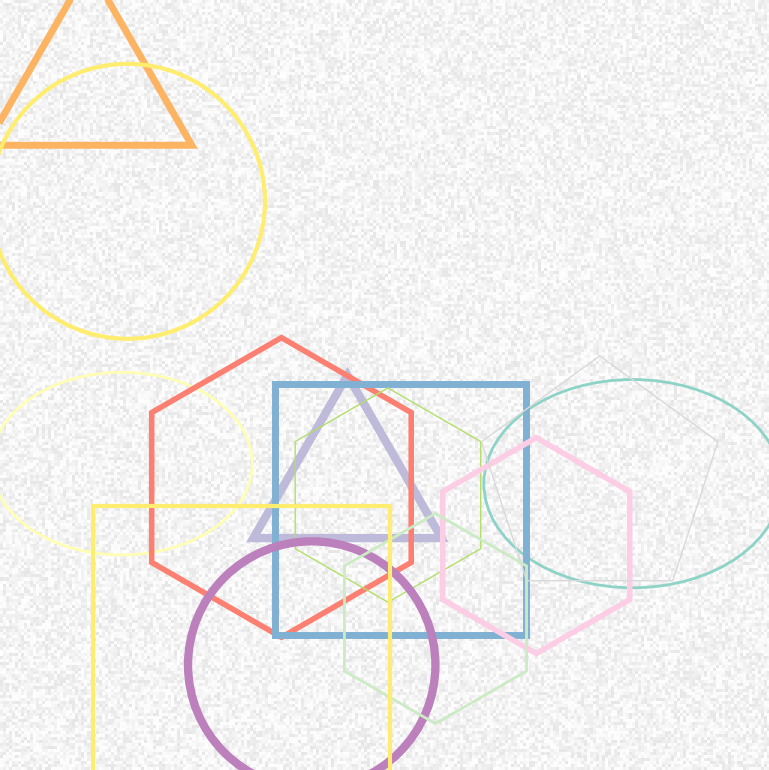[{"shape": "oval", "thickness": 1, "radius": 0.97, "center": [0.822, 0.372]}, {"shape": "oval", "thickness": 1, "radius": 0.85, "center": [0.158, 0.398]}, {"shape": "triangle", "thickness": 3, "radius": 0.71, "center": [0.451, 0.372]}, {"shape": "hexagon", "thickness": 2, "radius": 0.97, "center": [0.366, 0.367]}, {"shape": "square", "thickness": 2.5, "radius": 0.82, "center": [0.52, 0.338]}, {"shape": "triangle", "thickness": 2.5, "radius": 0.77, "center": [0.116, 0.888]}, {"shape": "hexagon", "thickness": 0.5, "radius": 0.7, "center": [0.504, 0.357]}, {"shape": "hexagon", "thickness": 2, "radius": 0.7, "center": [0.696, 0.291]}, {"shape": "pentagon", "thickness": 0.5, "radius": 0.81, "center": [0.779, 0.376]}, {"shape": "circle", "thickness": 3, "radius": 0.8, "center": [0.405, 0.136]}, {"shape": "hexagon", "thickness": 1, "radius": 0.68, "center": [0.566, 0.197]}, {"shape": "square", "thickness": 1.5, "radius": 0.96, "center": [0.313, 0.15]}, {"shape": "circle", "thickness": 1.5, "radius": 0.89, "center": [0.166, 0.739]}]